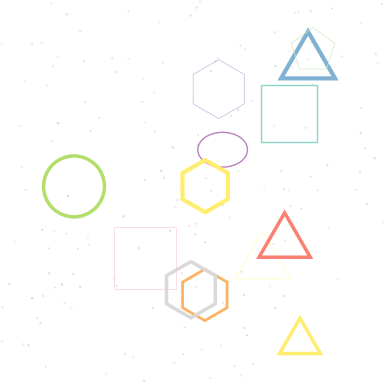[{"shape": "square", "thickness": 1, "radius": 0.37, "center": [0.75, 0.705]}, {"shape": "triangle", "thickness": 0.5, "radius": 0.42, "center": [0.682, 0.317]}, {"shape": "hexagon", "thickness": 0.5, "radius": 0.38, "center": [0.568, 0.768]}, {"shape": "triangle", "thickness": 2.5, "radius": 0.38, "center": [0.739, 0.37]}, {"shape": "triangle", "thickness": 3, "radius": 0.41, "center": [0.8, 0.837]}, {"shape": "hexagon", "thickness": 2, "radius": 0.33, "center": [0.532, 0.234]}, {"shape": "circle", "thickness": 2.5, "radius": 0.4, "center": [0.192, 0.516]}, {"shape": "square", "thickness": 0.5, "radius": 0.4, "center": [0.376, 0.33]}, {"shape": "hexagon", "thickness": 2.5, "radius": 0.37, "center": [0.496, 0.247]}, {"shape": "oval", "thickness": 1, "radius": 0.32, "center": [0.578, 0.611]}, {"shape": "pentagon", "thickness": 0.5, "radius": 0.3, "center": [0.813, 0.869]}, {"shape": "triangle", "thickness": 2.5, "radius": 0.31, "center": [0.779, 0.112]}, {"shape": "hexagon", "thickness": 3, "radius": 0.34, "center": [0.533, 0.517]}]